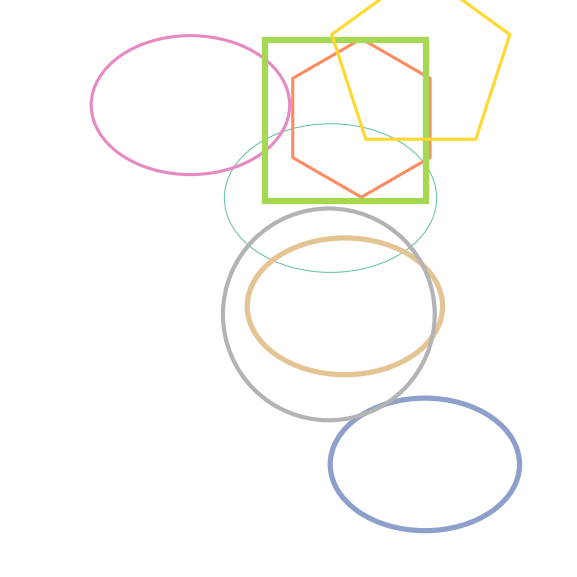[{"shape": "oval", "thickness": 0.5, "radius": 0.92, "center": [0.572, 0.656]}, {"shape": "hexagon", "thickness": 1.5, "radius": 0.69, "center": [0.626, 0.795]}, {"shape": "oval", "thickness": 2.5, "radius": 0.82, "center": [0.736, 0.195]}, {"shape": "oval", "thickness": 1.5, "radius": 0.86, "center": [0.33, 0.817]}, {"shape": "square", "thickness": 3, "radius": 0.7, "center": [0.598, 0.79]}, {"shape": "pentagon", "thickness": 1.5, "radius": 0.81, "center": [0.729, 0.889]}, {"shape": "oval", "thickness": 2.5, "radius": 0.85, "center": [0.597, 0.469]}, {"shape": "circle", "thickness": 2, "radius": 0.92, "center": [0.569, 0.455]}]